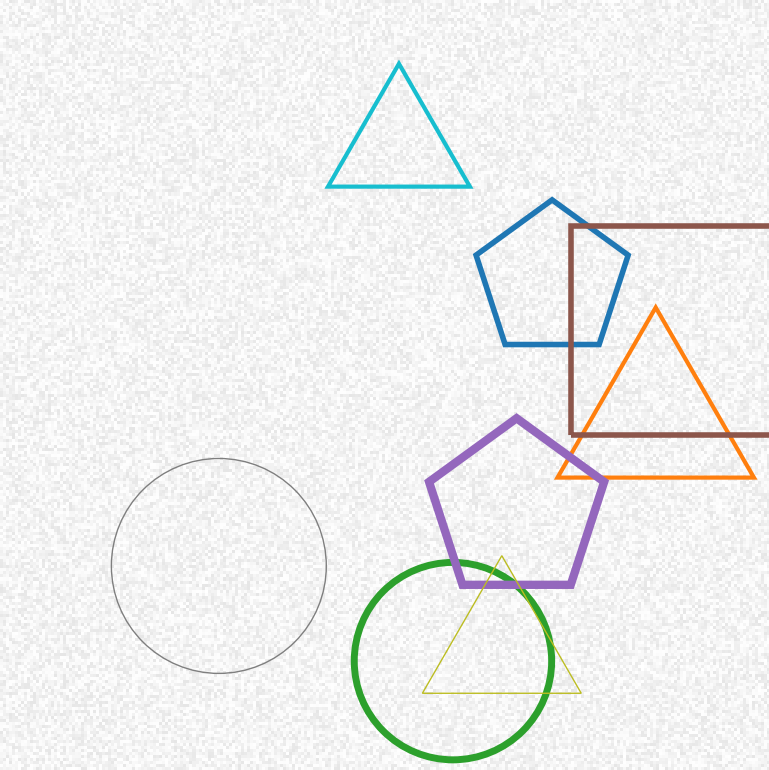[{"shape": "pentagon", "thickness": 2, "radius": 0.52, "center": [0.717, 0.637]}, {"shape": "triangle", "thickness": 1.5, "radius": 0.74, "center": [0.852, 0.453]}, {"shape": "circle", "thickness": 2.5, "radius": 0.64, "center": [0.588, 0.141]}, {"shape": "pentagon", "thickness": 3, "radius": 0.6, "center": [0.671, 0.337]}, {"shape": "square", "thickness": 2, "radius": 0.68, "center": [0.878, 0.571]}, {"shape": "circle", "thickness": 0.5, "radius": 0.7, "center": [0.284, 0.265]}, {"shape": "triangle", "thickness": 0.5, "radius": 0.6, "center": [0.652, 0.159]}, {"shape": "triangle", "thickness": 1.5, "radius": 0.53, "center": [0.518, 0.811]}]